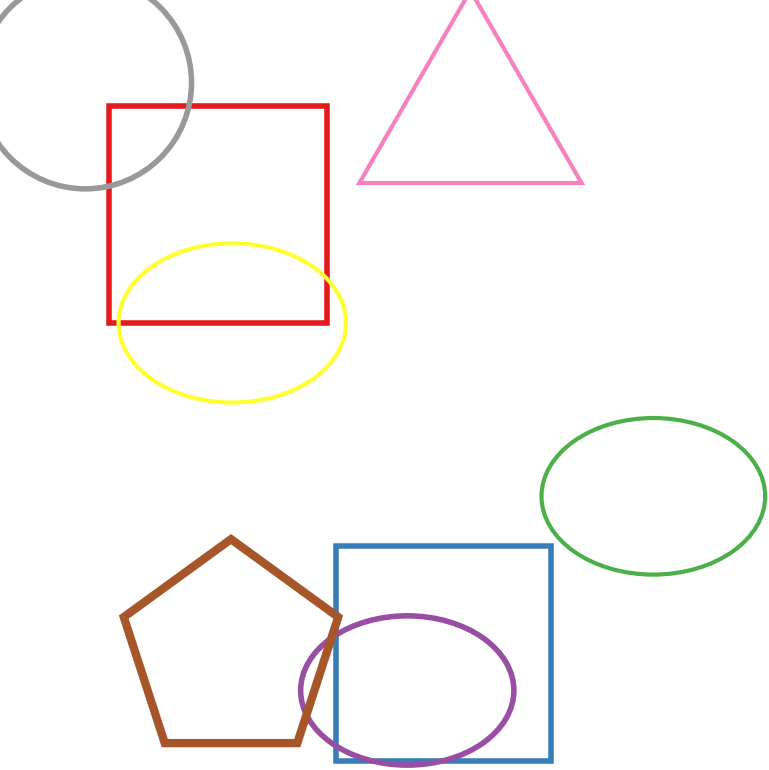[{"shape": "square", "thickness": 2, "radius": 0.71, "center": [0.284, 0.722]}, {"shape": "square", "thickness": 2, "radius": 0.7, "center": [0.576, 0.151]}, {"shape": "oval", "thickness": 1.5, "radius": 0.73, "center": [0.848, 0.355]}, {"shape": "oval", "thickness": 2, "radius": 0.69, "center": [0.529, 0.103]}, {"shape": "oval", "thickness": 1.5, "radius": 0.74, "center": [0.302, 0.581]}, {"shape": "pentagon", "thickness": 3, "radius": 0.73, "center": [0.3, 0.153]}, {"shape": "triangle", "thickness": 1.5, "radius": 0.83, "center": [0.611, 0.846]}, {"shape": "circle", "thickness": 2, "radius": 0.69, "center": [0.111, 0.893]}]